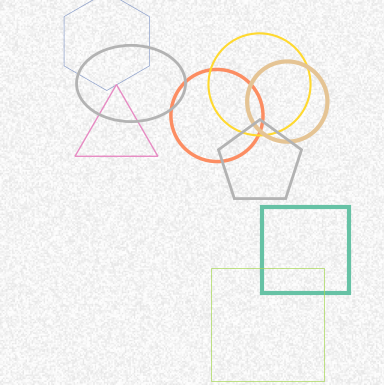[{"shape": "square", "thickness": 3, "radius": 0.56, "center": [0.794, 0.35]}, {"shape": "circle", "thickness": 2.5, "radius": 0.6, "center": [0.564, 0.7]}, {"shape": "hexagon", "thickness": 0.5, "radius": 0.64, "center": [0.277, 0.893]}, {"shape": "triangle", "thickness": 1, "radius": 0.62, "center": [0.302, 0.656]}, {"shape": "square", "thickness": 0.5, "radius": 0.73, "center": [0.695, 0.156]}, {"shape": "circle", "thickness": 1.5, "radius": 0.66, "center": [0.674, 0.781]}, {"shape": "circle", "thickness": 3, "radius": 0.52, "center": [0.746, 0.736]}, {"shape": "oval", "thickness": 2, "radius": 0.71, "center": [0.34, 0.783]}, {"shape": "pentagon", "thickness": 2, "radius": 0.57, "center": [0.675, 0.576]}]